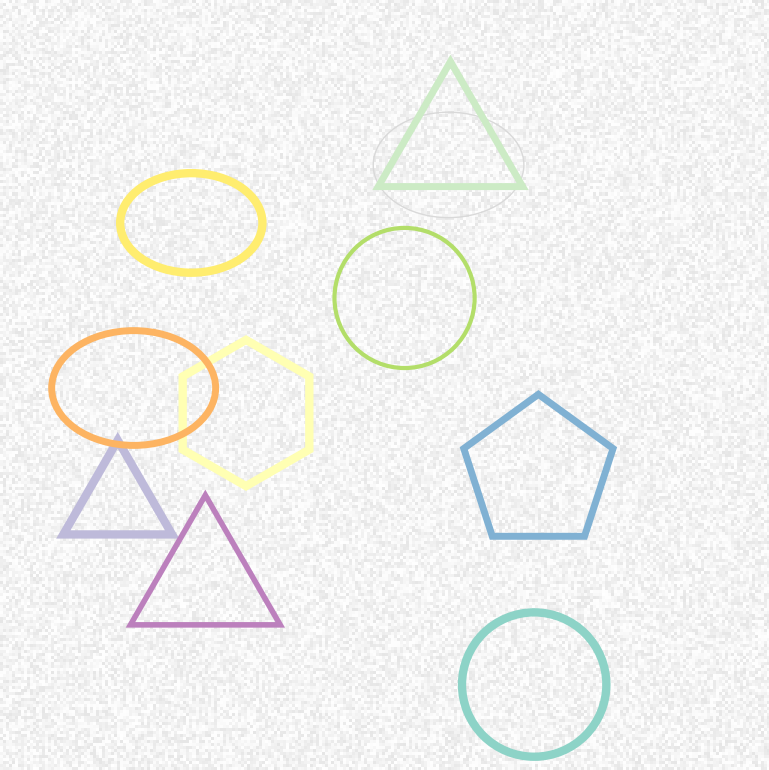[{"shape": "circle", "thickness": 3, "radius": 0.47, "center": [0.694, 0.111]}, {"shape": "hexagon", "thickness": 3, "radius": 0.47, "center": [0.319, 0.464]}, {"shape": "triangle", "thickness": 3, "radius": 0.41, "center": [0.153, 0.347]}, {"shape": "pentagon", "thickness": 2.5, "radius": 0.51, "center": [0.699, 0.386]}, {"shape": "oval", "thickness": 2.5, "radius": 0.53, "center": [0.174, 0.496]}, {"shape": "circle", "thickness": 1.5, "radius": 0.45, "center": [0.525, 0.613]}, {"shape": "oval", "thickness": 0.5, "radius": 0.49, "center": [0.583, 0.786]}, {"shape": "triangle", "thickness": 2, "radius": 0.56, "center": [0.267, 0.245]}, {"shape": "triangle", "thickness": 2.5, "radius": 0.54, "center": [0.585, 0.812]}, {"shape": "oval", "thickness": 3, "radius": 0.46, "center": [0.248, 0.71]}]